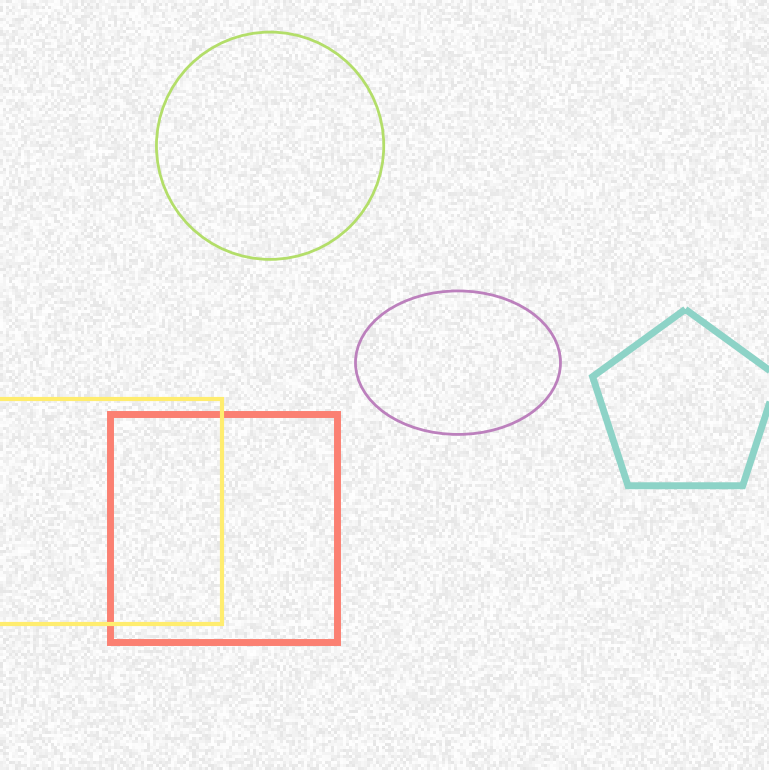[{"shape": "pentagon", "thickness": 2.5, "radius": 0.63, "center": [0.89, 0.472]}, {"shape": "square", "thickness": 2.5, "radius": 0.74, "center": [0.29, 0.314]}, {"shape": "circle", "thickness": 1, "radius": 0.74, "center": [0.351, 0.811]}, {"shape": "oval", "thickness": 1, "radius": 0.67, "center": [0.595, 0.529]}, {"shape": "square", "thickness": 1.5, "radius": 0.73, "center": [0.142, 0.336]}]